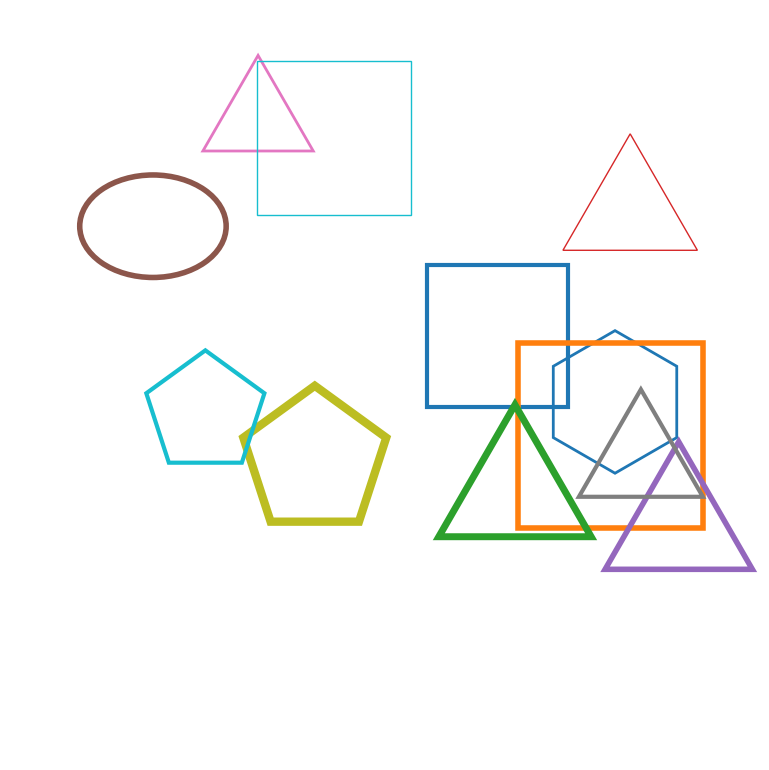[{"shape": "square", "thickness": 1.5, "radius": 0.46, "center": [0.646, 0.563]}, {"shape": "hexagon", "thickness": 1, "radius": 0.46, "center": [0.799, 0.478]}, {"shape": "square", "thickness": 2, "radius": 0.6, "center": [0.793, 0.434]}, {"shape": "triangle", "thickness": 2.5, "radius": 0.57, "center": [0.669, 0.36]}, {"shape": "triangle", "thickness": 0.5, "radius": 0.5, "center": [0.818, 0.725]}, {"shape": "triangle", "thickness": 2, "radius": 0.55, "center": [0.881, 0.316]}, {"shape": "oval", "thickness": 2, "radius": 0.48, "center": [0.199, 0.706]}, {"shape": "triangle", "thickness": 1, "radius": 0.41, "center": [0.335, 0.845]}, {"shape": "triangle", "thickness": 1.5, "radius": 0.46, "center": [0.832, 0.401]}, {"shape": "pentagon", "thickness": 3, "radius": 0.49, "center": [0.409, 0.401]}, {"shape": "pentagon", "thickness": 1.5, "radius": 0.4, "center": [0.267, 0.464]}, {"shape": "square", "thickness": 0.5, "radius": 0.5, "center": [0.434, 0.821]}]